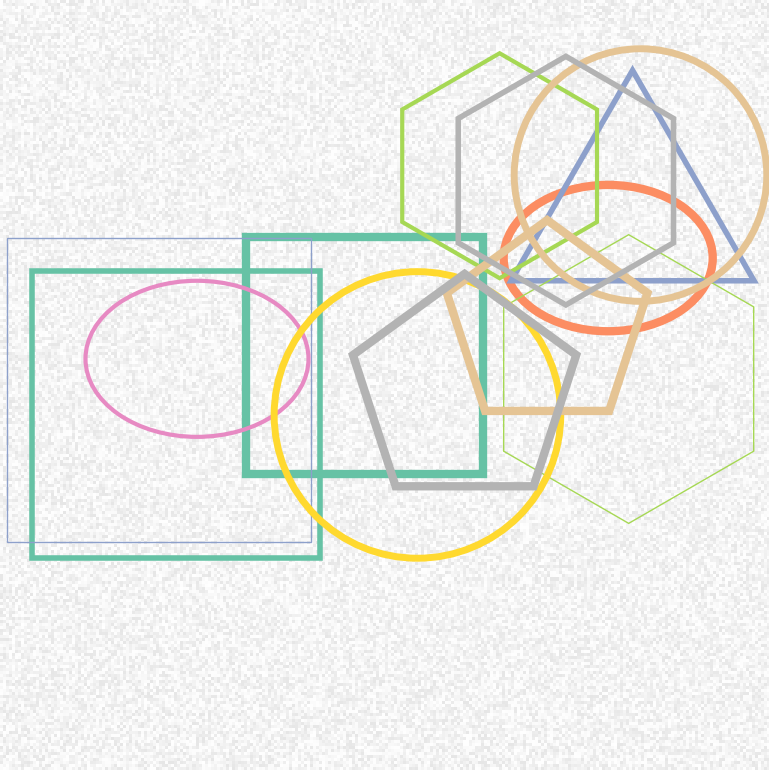[{"shape": "square", "thickness": 2, "radius": 0.93, "center": [0.229, 0.462]}, {"shape": "square", "thickness": 3, "radius": 0.77, "center": [0.474, 0.538]}, {"shape": "oval", "thickness": 3, "radius": 0.68, "center": [0.79, 0.665]}, {"shape": "square", "thickness": 0.5, "radius": 0.99, "center": [0.206, 0.493]}, {"shape": "triangle", "thickness": 2, "radius": 0.91, "center": [0.822, 0.726]}, {"shape": "oval", "thickness": 1.5, "radius": 0.72, "center": [0.256, 0.534]}, {"shape": "hexagon", "thickness": 0.5, "radius": 0.94, "center": [0.816, 0.508]}, {"shape": "hexagon", "thickness": 1.5, "radius": 0.73, "center": [0.649, 0.785]}, {"shape": "circle", "thickness": 2.5, "radius": 0.93, "center": [0.542, 0.461]}, {"shape": "circle", "thickness": 2.5, "radius": 0.82, "center": [0.832, 0.773]}, {"shape": "pentagon", "thickness": 3, "radius": 0.68, "center": [0.711, 0.577]}, {"shape": "pentagon", "thickness": 3, "radius": 0.76, "center": [0.603, 0.492]}, {"shape": "hexagon", "thickness": 2, "radius": 0.81, "center": [0.735, 0.765]}]